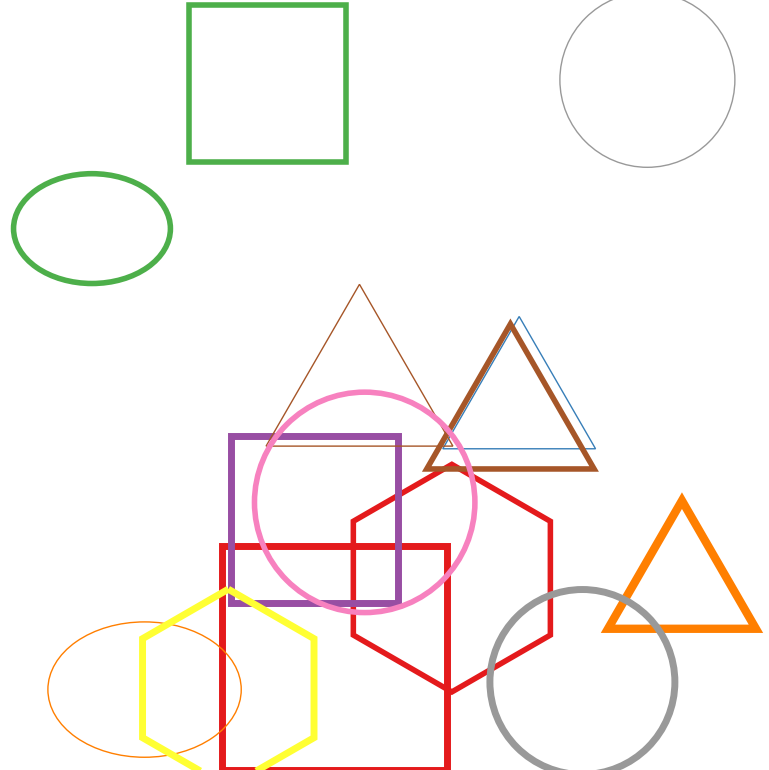[{"shape": "hexagon", "thickness": 2, "radius": 0.74, "center": [0.587, 0.249]}, {"shape": "square", "thickness": 2.5, "radius": 0.73, "center": [0.435, 0.146]}, {"shape": "triangle", "thickness": 0.5, "radius": 0.57, "center": [0.674, 0.474]}, {"shape": "square", "thickness": 2, "radius": 0.51, "center": [0.347, 0.892]}, {"shape": "oval", "thickness": 2, "radius": 0.51, "center": [0.119, 0.703]}, {"shape": "square", "thickness": 2.5, "radius": 0.54, "center": [0.409, 0.326]}, {"shape": "triangle", "thickness": 3, "radius": 0.55, "center": [0.886, 0.239]}, {"shape": "oval", "thickness": 0.5, "radius": 0.63, "center": [0.188, 0.104]}, {"shape": "hexagon", "thickness": 2.5, "radius": 0.64, "center": [0.296, 0.106]}, {"shape": "triangle", "thickness": 0.5, "radius": 0.7, "center": [0.467, 0.491]}, {"shape": "triangle", "thickness": 2, "radius": 0.63, "center": [0.663, 0.454]}, {"shape": "circle", "thickness": 2, "radius": 0.72, "center": [0.474, 0.348]}, {"shape": "circle", "thickness": 2.5, "radius": 0.6, "center": [0.756, 0.114]}, {"shape": "circle", "thickness": 0.5, "radius": 0.57, "center": [0.841, 0.896]}]